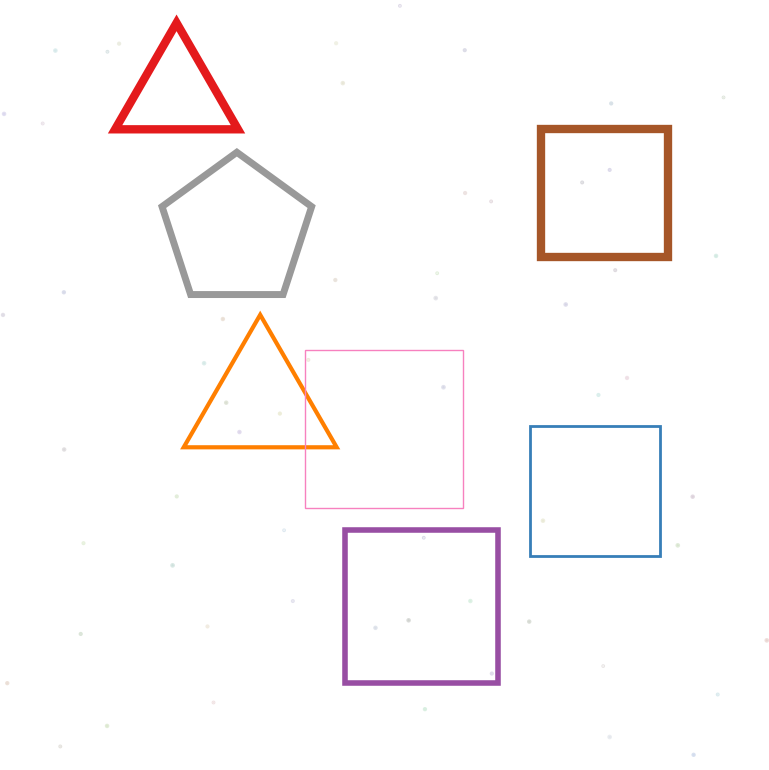[{"shape": "triangle", "thickness": 3, "radius": 0.46, "center": [0.229, 0.878]}, {"shape": "square", "thickness": 1, "radius": 0.42, "center": [0.772, 0.363]}, {"shape": "square", "thickness": 2, "radius": 0.5, "center": [0.548, 0.212]}, {"shape": "triangle", "thickness": 1.5, "radius": 0.57, "center": [0.338, 0.476]}, {"shape": "square", "thickness": 3, "radius": 0.41, "center": [0.784, 0.749]}, {"shape": "square", "thickness": 0.5, "radius": 0.51, "center": [0.499, 0.442]}, {"shape": "pentagon", "thickness": 2.5, "radius": 0.51, "center": [0.308, 0.7]}]